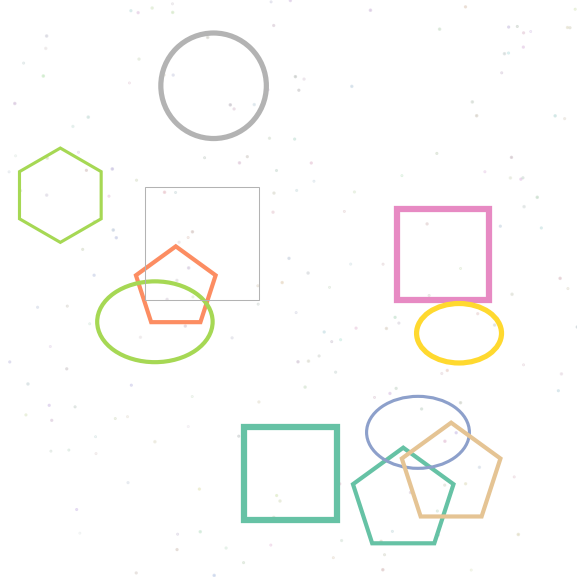[{"shape": "square", "thickness": 3, "radius": 0.4, "center": [0.503, 0.179]}, {"shape": "pentagon", "thickness": 2, "radius": 0.46, "center": [0.698, 0.132]}, {"shape": "pentagon", "thickness": 2, "radius": 0.36, "center": [0.304, 0.5]}, {"shape": "oval", "thickness": 1.5, "radius": 0.45, "center": [0.724, 0.25]}, {"shape": "square", "thickness": 3, "radius": 0.39, "center": [0.767, 0.558]}, {"shape": "hexagon", "thickness": 1.5, "radius": 0.41, "center": [0.104, 0.661]}, {"shape": "oval", "thickness": 2, "radius": 0.5, "center": [0.268, 0.442]}, {"shape": "oval", "thickness": 2.5, "radius": 0.37, "center": [0.795, 0.422]}, {"shape": "pentagon", "thickness": 2, "radius": 0.45, "center": [0.781, 0.177]}, {"shape": "circle", "thickness": 2.5, "radius": 0.46, "center": [0.37, 0.851]}, {"shape": "square", "thickness": 0.5, "radius": 0.49, "center": [0.35, 0.578]}]